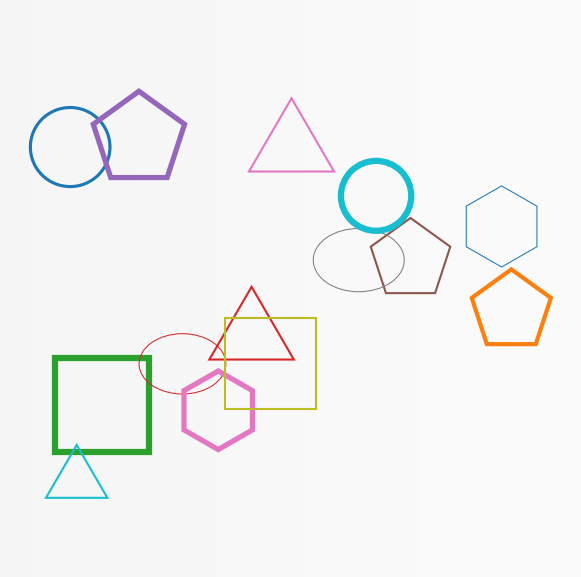[{"shape": "hexagon", "thickness": 0.5, "radius": 0.35, "center": [0.863, 0.607]}, {"shape": "circle", "thickness": 1.5, "radius": 0.34, "center": [0.121, 0.745]}, {"shape": "pentagon", "thickness": 2, "radius": 0.36, "center": [0.88, 0.461]}, {"shape": "square", "thickness": 3, "radius": 0.41, "center": [0.176, 0.297]}, {"shape": "triangle", "thickness": 1, "radius": 0.42, "center": [0.433, 0.419]}, {"shape": "oval", "thickness": 0.5, "radius": 0.37, "center": [0.314, 0.369]}, {"shape": "pentagon", "thickness": 2.5, "radius": 0.41, "center": [0.239, 0.758]}, {"shape": "pentagon", "thickness": 1, "radius": 0.36, "center": [0.706, 0.55]}, {"shape": "triangle", "thickness": 1, "radius": 0.42, "center": [0.502, 0.744]}, {"shape": "hexagon", "thickness": 2.5, "radius": 0.34, "center": [0.375, 0.289]}, {"shape": "oval", "thickness": 0.5, "radius": 0.39, "center": [0.617, 0.549]}, {"shape": "square", "thickness": 1, "radius": 0.39, "center": [0.465, 0.37]}, {"shape": "triangle", "thickness": 1, "radius": 0.31, "center": [0.132, 0.168]}, {"shape": "circle", "thickness": 3, "radius": 0.3, "center": [0.647, 0.66]}]